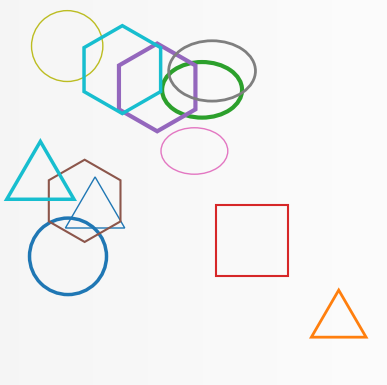[{"shape": "triangle", "thickness": 1, "radius": 0.44, "center": [0.245, 0.452]}, {"shape": "circle", "thickness": 2.5, "radius": 0.5, "center": [0.176, 0.334]}, {"shape": "triangle", "thickness": 2, "radius": 0.41, "center": [0.874, 0.165]}, {"shape": "oval", "thickness": 3, "radius": 0.52, "center": [0.521, 0.767]}, {"shape": "square", "thickness": 1.5, "radius": 0.46, "center": [0.65, 0.376]}, {"shape": "hexagon", "thickness": 3, "radius": 0.57, "center": [0.406, 0.773]}, {"shape": "hexagon", "thickness": 1.5, "radius": 0.53, "center": [0.218, 0.478]}, {"shape": "oval", "thickness": 1, "radius": 0.43, "center": [0.502, 0.608]}, {"shape": "oval", "thickness": 2, "radius": 0.56, "center": [0.547, 0.816]}, {"shape": "circle", "thickness": 1, "radius": 0.46, "center": [0.173, 0.88]}, {"shape": "triangle", "thickness": 2.5, "radius": 0.5, "center": [0.104, 0.532]}, {"shape": "hexagon", "thickness": 2.5, "radius": 0.57, "center": [0.316, 0.819]}]